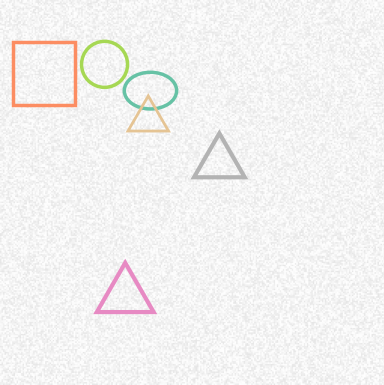[{"shape": "oval", "thickness": 2.5, "radius": 0.34, "center": [0.391, 0.765]}, {"shape": "square", "thickness": 2.5, "radius": 0.41, "center": [0.114, 0.81]}, {"shape": "triangle", "thickness": 3, "radius": 0.43, "center": [0.325, 0.232]}, {"shape": "circle", "thickness": 2.5, "radius": 0.3, "center": [0.272, 0.833]}, {"shape": "triangle", "thickness": 2, "radius": 0.3, "center": [0.385, 0.69]}, {"shape": "triangle", "thickness": 3, "radius": 0.38, "center": [0.57, 0.578]}]